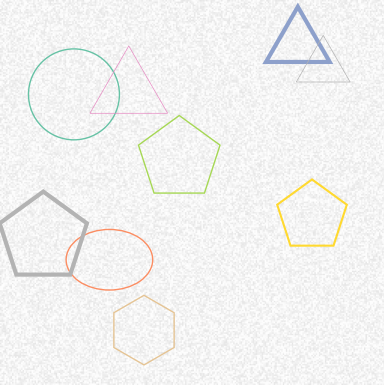[{"shape": "circle", "thickness": 1, "radius": 0.59, "center": [0.192, 0.755]}, {"shape": "oval", "thickness": 1, "radius": 0.56, "center": [0.284, 0.325]}, {"shape": "triangle", "thickness": 3, "radius": 0.48, "center": [0.774, 0.887]}, {"shape": "triangle", "thickness": 0.5, "radius": 0.58, "center": [0.334, 0.764]}, {"shape": "pentagon", "thickness": 1, "radius": 0.56, "center": [0.466, 0.589]}, {"shape": "pentagon", "thickness": 1.5, "radius": 0.48, "center": [0.81, 0.439]}, {"shape": "hexagon", "thickness": 1, "radius": 0.45, "center": [0.374, 0.143]}, {"shape": "pentagon", "thickness": 3, "radius": 0.6, "center": [0.112, 0.383]}, {"shape": "triangle", "thickness": 0.5, "radius": 0.4, "center": [0.84, 0.827]}]